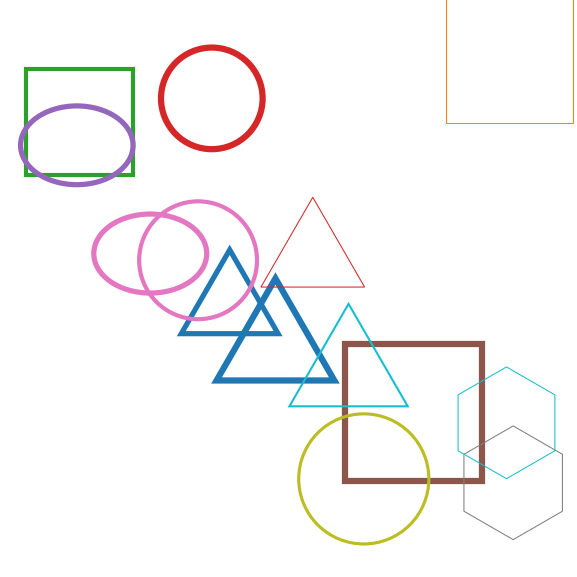[{"shape": "triangle", "thickness": 3, "radius": 0.59, "center": [0.477, 0.399]}, {"shape": "triangle", "thickness": 2.5, "radius": 0.48, "center": [0.398, 0.47]}, {"shape": "square", "thickness": 0.5, "radius": 0.55, "center": [0.883, 0.896]}, {"shape": "square", "thickness": 2, "radius": 0.46, "center": [0.137, 0.788]}, {"shape": "triangle", "thickness": 0.5, "radius": 0.52, "center": [0.542, 0.554]}, {"shape": "circle", "thickness": 3, "radius": 0.44, "center": [0.367, 0.829]}, {"shape": "oval", "thickness": 2.5, "radius": 0.49, "center": [0.133, 0.748]}, {"shape": "square", "thickness": 3, "radius": 0.59, "center": [0.715, 0.285]}, {"shape": "oval", "thickness": 2.5, "radius": 0.49, "center": [0.26, 0.56]}, {"shape": "circle", "thickness": 2, "radius": 0.51, "center": [0.343, 0.548]}, {"shape": "hexagon", "thickness": 0.5, "radius": 0.49, "center": [0.889, 0.163]}, {"shape": "circle", "thickness": 1.5, "radius": 0.56, "center": [0.63, 0.17]}, {"shape": "triangle", "thickness": 1, "radius": 0.59, "center": [0.604, 0.355]}, {"shape": "hexagon", "thickness": 0.5, "radius": 0.48, "center": [0.877, 0.267]}]